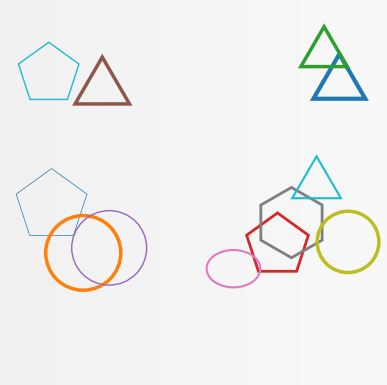[{"shape": "pentagon", "thickness": 0.5, "radius": 0.48, "center": [0.133, 0.466]}, {"shape": "triangle", "thickness": 3, "radius": 0.39, "center": [0.876, 0.782]}, {"shape": "circle", "thickness": 2.5, "radius": 0.48, "center": [0.215, 0.343]}, {"shape": "triangle", "thickness": 2.5, "radius": 0.35, "center": [0.836, 0.862]}, {"shape": "pentagon", "thickness": 2, "radius": 0.42, "center": [0.716, 0.363]}, {"shape": "circle", "thickness": 1, "radius": 0.48, "center": [0.282, 0.356]}, {"shape": "triangle", "thickness": 2.5, "radius": 0.41, "center": [0.264, 0.771]}, {"shape": "oval", "thickness": 1.5, "radius": 0.35, "center": [0.602, 0.302]}, {"shape": "hexagon", "thickness": 2, "radius": 0.46, "center": [0.752, 0.422]}, {"shape": "circle", "thickness": 2.5, "radius": 0.4, "center": [0.898, 0.372]}, {"shape": "triangle", "thickness": 1.5, "radius": 0.36, "center": [0.817, 0.521]}, {"shape": "pentagon", "thickness": 1, "radius": 0.41, "center": [0.126, 0.808]}]